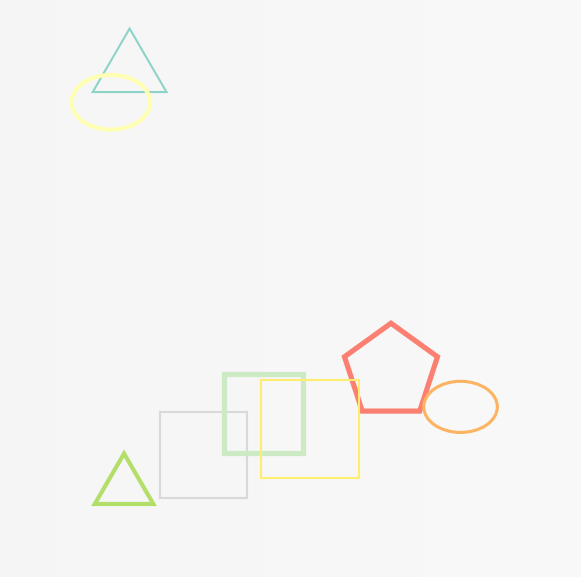[{"shape": "triangle", "thickness": 1, "radius": 0.37, "center": [0.223, 0.876]}, {"shape": "oval", "thickness": 2, "radius": 0.34, "center": [0.191, 0.822]}, {"shape": "pentagon", "thickness": 2.5, "radius": 0.42, "center": [0.673, 0.355]}, {"shape": "oval", "thickness": 1.5, "radius": 0.32, "center": [0.792, 0.295]}, {"shape": "triangle", "thickness": 2, "radius": 0.29, "center": [0.213, 0.156]}, {"shape": "square", "thickness": 1, "radius": 0.37, "center": [0.351, 0.211]}, {"shape": "square", "thickness": 2.5, "radius": 0.34, "center": [0.453, 0.283]}, {"shape": "square", "thickness": 1, "radius": 0.42, "center": [0.533, 0.256]}]